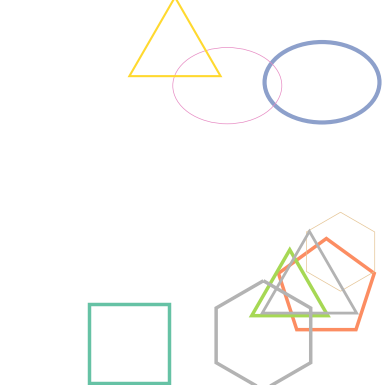[{"shape": "square", "thickness": 2.5, "radius": 0.52, "center": [0.335, 0.108]}, {"shape": "pentagon", "thickness": 2.5, "radius": 0.65, "center": [0.848, 0.25]}, {"shape": "oval", "thickness": 3, "radius": 0.75, "center": [0.836, 0.786]}, {"shape": "oval", "thickness": 0.5, "radius": 0.71, "center": [0.59, 0.777]}, {"shape": "triangle", "thickness": 2.5, "radius": 0.57, "center": [0.753, 0.237]}, {"shape": "triangle", "thickness": 1.5, "radius": 0.68, "center": [0.454, 0.871]}, {"shape": "hexagon", "thickness": 0.5, "radius": 0.51, "center": [0.885, 0.346]}, {"shape": "hexagon", "thickness": 2.5, "radius": 0.71, "center": [0.684, 0.129]}, {"shape": "triangle", "thickness": 2, "radius": 0.71, "center": [0.804, 0.258]}]